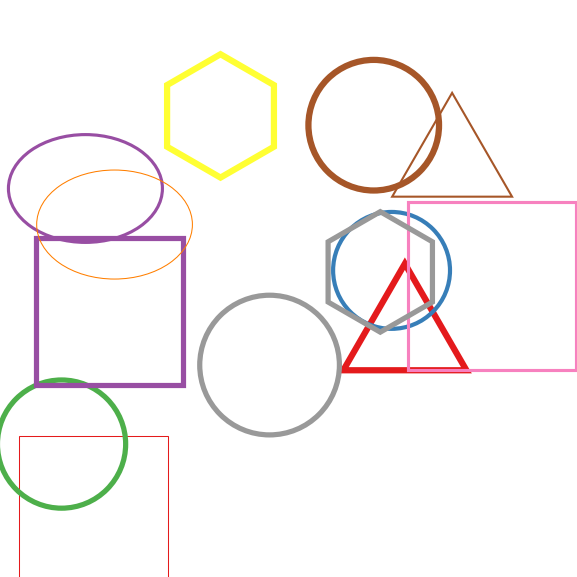[{"shape": "triangle", "thickness": 3, "radius": 0.62, "center": [0.701, 0.42]}, {"shape": "square", "thickness": 0.5, "radius": 0.64, "center": [0.162, 0.116]}, {"shape": "circle", "thickness": 2, "radius": 0.51, "center": [0.678, 0.531]}, {"shape": "circle", "thickness": 2.5, "radius": 0.55, "center": [0.107, 0.23]}, {"shape": "oval", "thickness": 1.5, "radius": 0.67, "center": [0.148, 0.673]}, {"shape": "square", "thickness": 2.5, "radius": 0.64, "center": [0.189, 0.46]}, {"shape": "oval", "thickness": 0.5, "radius": 0.67, "center": [0.198, 0.61]}, {"shape": "hexagon", "thickness": 3, "radius": 0.53, "center": [0.382, 0.798]}, {"shape": "circle", "thickness": 3, "radius": 0.57, "center": [0.647, 0.782]}, {"shape": "triangle", "thickness": 1, "radius": 0.6, "center": [0.783, 0.718]}, {"shape": "square", "thickness": 1.5, "radius": 0.73, "center": [0.852, 0.504]}, {"shape": "hexagon", "thickness": 2.5, "radius": 0.52, "center": [0.658, 0.528]}, {"shape": "circle", "thickness": 2.5, "radius": 0.6, "center": [0.467, 0.367]}]